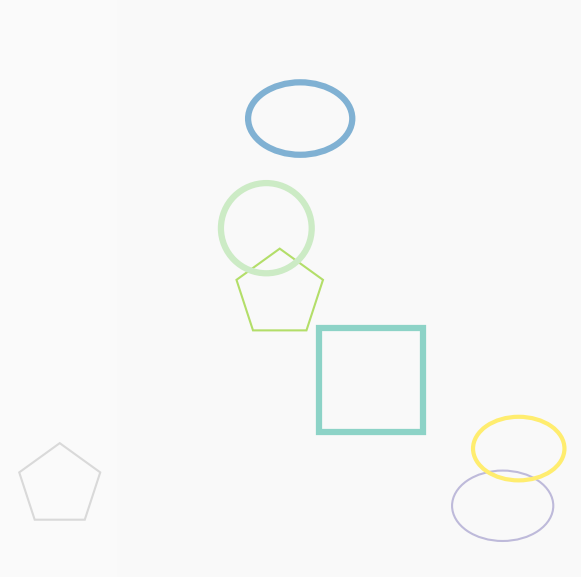[{"shape": "square", "thickness": 3, "radius": 0.45, "center": [0.638, 0.341]}, {"shape": "oval", "thickness": 1, "radius": 0.44, "center": [0.865, 0.123]}, {"shape": "oval", "thickness": 3, "radius": 0.45, "center": [0.516, 0.794]}, {"shape": "pentagon", "thickness": 1, "radius": 0.39, "center": [0.481, 0.49]}, {"shape": "pentagon", "thickness": 1, "radius": 0.37, "center": [0.103, 0.158]}, {"shape": "circle", "thickness": 3, "radius": 0.39, "center": [0.458, 0.604]}, {"shape": "oval", "thickness": 2, "radius": 0.39, "center": [0.892, 0.222]}]